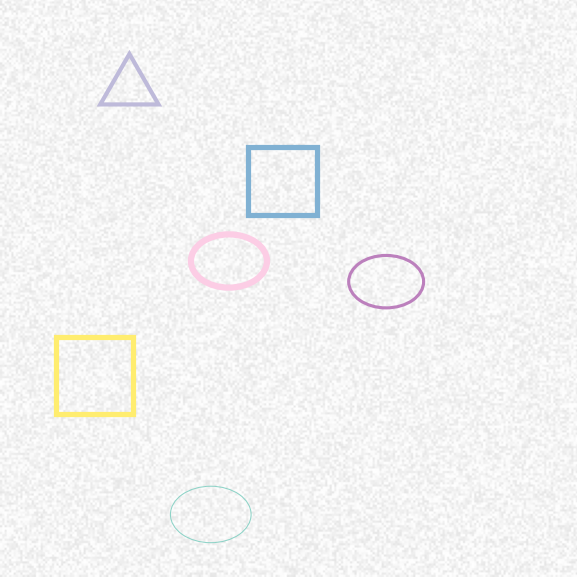[{"shape": "oval", "thickness": 0.5, "radius": 0.35, "center": [0.365, 0.108]}, {"shape": "triangle", "thickness": 2, "radius": 0.29, "center": [0.224, 0.847]}, {"shape": "square", "thickness": 2.5, "radius": 0.3, "center": [0.489, 0.686]}, {"shape": "oval", "thickness": 3, "radius": 0.33, "center": [0.396, 0.547]}, {"shape": "oval", "thickness": 1.5, "radius": 0.32, "center": [0.669, 0.511]}, {"shape": "square", "thickness": 2.5, "radius": 0.33, "center": [0.164, 0.349]}]